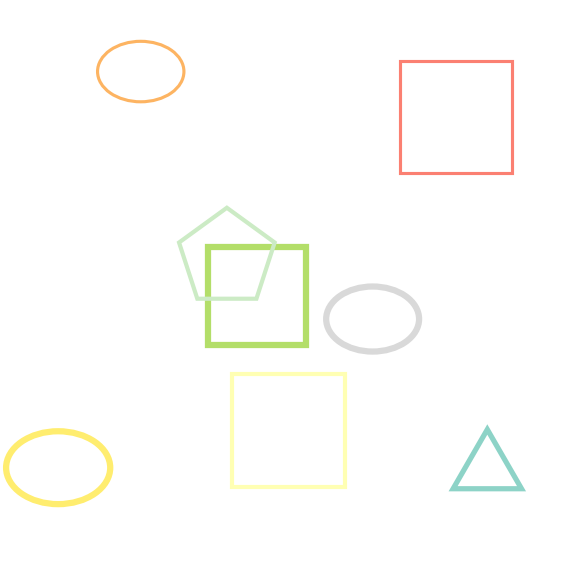[{"shape": "triangle", "thickness": 2.5, "radius": 0.34, "center": [0.844, 0.187]}, {"shape": "square", "thickness": 2, "radius": 0.49, "center": [0.499, 0.253]}, {"shape": "square", "thickness": 1.5, "radius": 0.48, "center": [0.79, 0.797]}, {"shape": "oval", "thickness": 1.5, "radius": 0.37, "center": [0.244, 0.875]}, {"shape": "square", "thickness": 3, "radius": 0.42, "center": [0.445, 0.487]}, {"shape": "oval", "thickness": 3, "radius": 0.4, "center": [0.645, 0.447]}, {"shape": "pentagon", "thickness": 2, "radius": 0.44, "center": [0.393, 0.552]}, {"shape": "oval", "thickness": 3, "radius": 0.45, "center": [0.101, 0.189]}]